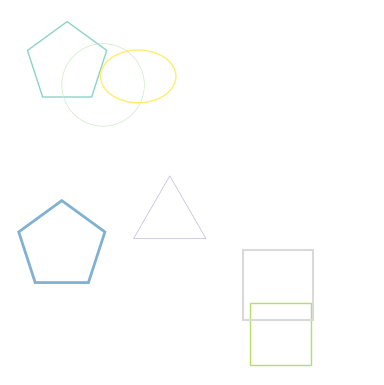[{"shape": "pentagon", "thickness": 1, "radius": 0.54, "center": [0.174, 0.836]}, {"shape": "triangle", "thickness": 0.5, "radius": 0.54, "center": [0.441, 0.434]}, {"shape": "pentagon", "thickness": 2, "radius": 0.59, "center": [0.161, 0.361]}, {"shape": "square", "thickness": 1, "radius": 0.4, "center": [0.729, 0.133]}, {"shape": "square", "thickness": 1.5, "radius": 0.46, "center": [0.722, 0.26]}, {"shape": "circle", "thickness": 0.5, "radius": 0.54, "center": [0.268, 0.779]}, {"shape": "oval", "thickness": 1, "radius": 0.49, "center": [0.359, 0.802]}]